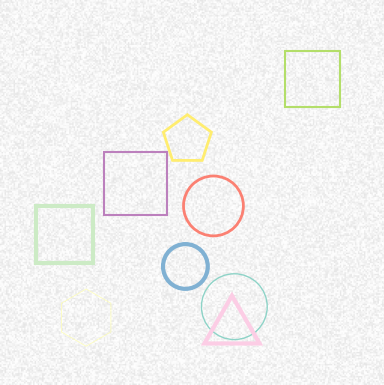[{"shape": "circle", "thickness": 1, "radius": 0.43, "center": [0.609, 0.203]}, {"shape": "hexagon", "thickness": 0.5, "radius": 0.37, "center": [0.224, 0.175]}, {"shape": "circle", "thickness": 2, "radius": 0.39, "center": [0.554, 0.465]}, {"shape": "circle", "thickness": 3, "radius": 0.29, "center": [0.482, 0.308]}, {"shape": "square", "thickness": 1.5, "radius": 0.36, "center": [0.812, 0.795]}, {"shape": "triangle", "thickness": 3, "radius": 0.41, "center": [0.603, 0.149]}, {"shape": "square", "thickness": 1.5, "radius": 0.41, "center": [0.352, 0.523]}, {"shape": "square", "thickness": 3, "radius": 0.37, "center": [0.168, 0.39]}, {"shape": "pentagon", "thickness": 2, "radius": 0.33, "center": [0.487, 0.636]}]